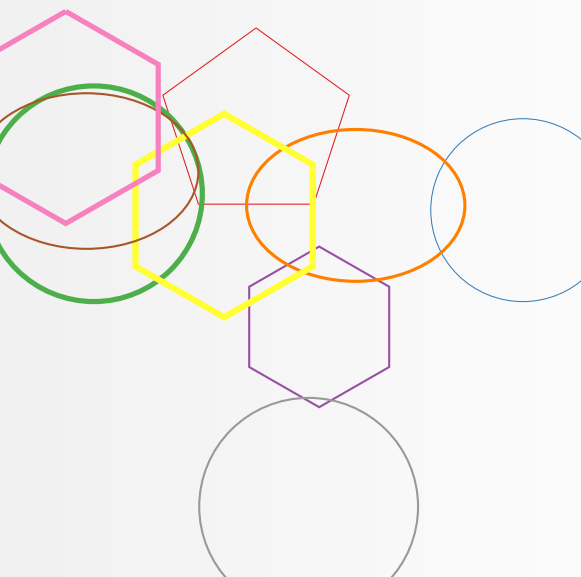[{"shape": "pentagon", "thickness": 0.5, "radius": 0.84, "center": [0.441, 0.782]}, {"shape": "circle", "thickness": 0.5, "radius": 0.79, "center": [0.899, 0.635]}, {"shape": "circle", "thickness": 2.5, "radius": 0.93, "center": [0.161, 0.664]}, {"shape": "hexagon", "thickness": 1, "radius": 0.7, "center": [0.549, 0.433]}, {"shape": "oval", "thickness": 1.5, "radius": 0.94, "center": [0.612, 0.643]}, {"shape": "hexagon", "thickness": 3, "radius": 0.88, "center": [0.386, 0.626]}, {"shape": "oval", "thickness": 1, "radius": 0.96, "center": [0.149, 0.703]}, {"shape": "hexagon", "thickness": 2.5, "radius": 0.92, "center": [0.113, 0.796]}, {"shape": "circle", "thickness": 1, "radius": 0.94, "center": [0.531, 0.122]}]